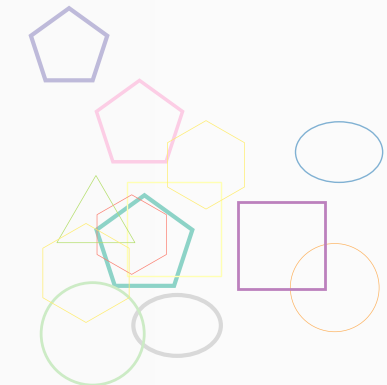[{"shape": "pentagon", "thickness": 3, "radius": 0.65, "center": [0.373, 0.363]}, {"shape": "square", "thickness": 1, "radius": 0.61, "center": [0.449, 0.405]}, {"shape": "pentagon", "thickness": 3, "radius": 0.52, "center": [0.178, 0.875]}, {"shape": "hexagon", "thickness": 0.5, "radius": 0.52, "center": [0.34, 0.391]}, {"shape": "oval", "thickness": 1, "radius": 0.56, "center": [0.875, 0.605]}, {"shape": "circle", "thickness": 0.5, "radius": 0.57, "center": [0.864, 0.253]}, {"shape": "triangle", "thickness": 0.5, "radius": 0.58, "center": [0.248, 0.428]}, {"shape": "pentagon", "thickness": 2.5, "radius": 0.58, "center": [0.36, 0.674]}, {"shape": "oval", "thickness": 3, "radius": 0.56, "center": [0.457, 0.155]}, {"shape": "square", "thickness": 2, "radius": 0.57, "center": [0.726, 0.363]}, {"shape": "circle", "thickness": 2, "radius": 0.67, "center": [0.239, 0.133]}, {"shape": "hexagon", "thickness": 0.5, "radius": 0.64, "center": [0.222, 0.291]}, {"shape": "hexagon", "thickness": 0.5, "radius": 0.57, "center": [0.532, 0.572]}]